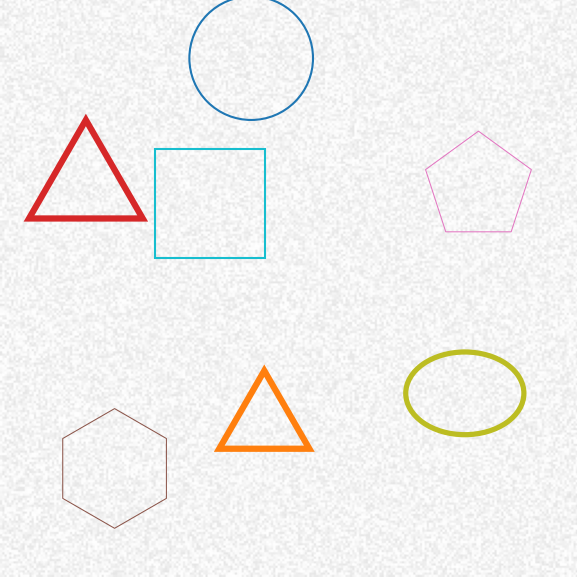[{"shape": "circle", "thickness": 1, "radius": 0.54, "center": [0.435, 0.898]}, {"shape": "triangle", "thickness": 3, "radius": 0.45, "center": [0.458, 0.267]}, {"shape": "triangle", "thickness": 3, "radius": 0.57, "center": [0.149, 0.678]}, {"shape": "hexagon", "thickness": 0.5, "radius": 0.52, "center": [0.198, 0.188]}, {"shape": "pentagon", "thickness": 0.5, "radius": 0.48, "center": [0.828, 0.676]}, {"shape": "oval", "thickness": 2.5, "radius": 0.51, "center": [0.805, 0.318]}, {"shape": "square", "thickness": 1, "radius": 0.47, "center": [0.364, 0.646]}]